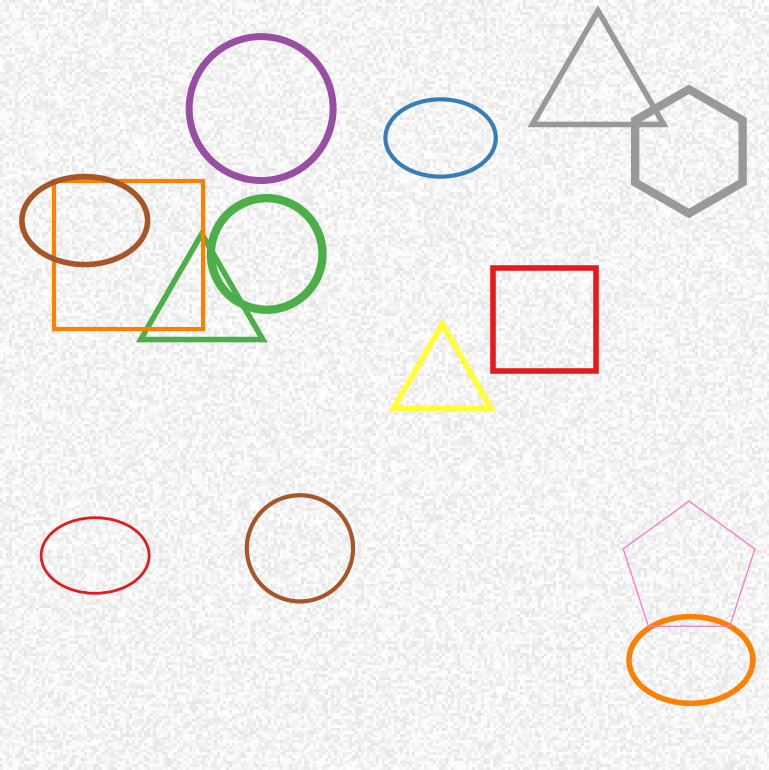[{"shape": "square", "thickness": 2, "radius": 0.33, "center": [0.708, 0.585]}, {"shape": "oval", "thickness": 1, "radius": 0.35, "center": [0.124, 0.279]}, {"shape": "oval", "thickness": 1.5, "radius": 0.36, "center": [0.572, 0.821]}, {"shape": "triangle", "thickness": 2, "radius": 0.46, "center": [0.262, 0.605]}, {"shape": "circle", "thickness": 3, "radius": 0.36, "center": [0.346, 0.67]}, {"shape": "circle", "thickness": 2.5, "radius": 0.47, "center": [0.339, 0.859]}, {"shape": "square", "thickness": 1.5, "radius": 0.48, "center": [0.167, 0.669]}, {"shape": "oval", "thickness": 2, "radius": 0.4, "center": [0.897, 0.143]}, {"shape": "triangle", "thickness": 2, "radius": 0.36, "center": [0.574, 0.506]}, {"shape": "circle", "thickness": 1.5, "radius": 0.34, "center": [0.39, 0.288]}, {"shape": "oval", "thickness": 2, "radius": 0.41, "center": [0.11, 0.714]}, {"shape": "pentagon", "thickness": 0.5, "radius": 0.45, "center": [0.895, 0.259]}, {"shape": "hexagon", "thickness": 3, "radius": 0.4, "center": [0.895, 0.803]}, {"shape": "triangle", "thickness": 2, "radius": 0.49, "center": [0.777, 0.888]}]